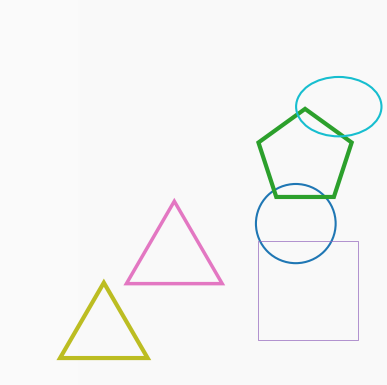[{"shape": "circle", "thickness": 1.5, "radius": 0.51, "center": [0.763, 0.419]}, {"shape": "pentagon", "thickness": 3, "radius": 0.63, "center": [0.787, 0.591]}, {"shape": "square", "thickness": 0.5, "radius": 0.64, "center": [0.795, 0.245]}, {"shape": "triangle", "thickness": 2.5, "radius": 0.71, "center": [0.45, 0.335]}, {"shape": "triangle", "thickness": 3, "radius": 0.65, "center": [0.268, 0.135]}, {"shape": "oval", "thickness": 1.5, "radius": 0.55, "center": [0.874, 0.723]}]